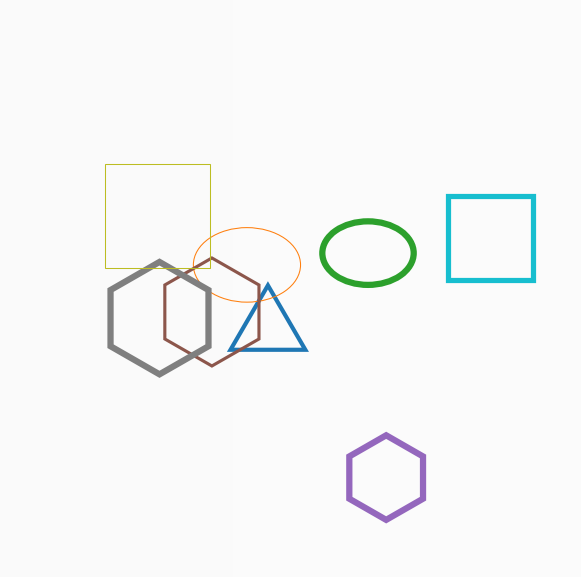[{"shape": "triangle", "thickness": 2, "radius": 0.37, "center": [0.461, 0.431]}, {"shape": "oval", "thickness": 0.5, "radius": 0.46, "center": [0.425, 0.54]}, {"shape": "oval", "thickness": 3, "radius": 0.39, "center": [0.633, 0.561]}, {"shape": "hexagon", "thickness": 3, "radius": 0.37, "center": [0.664, 0.172]}, {"shape": "hexagon", "thickness": 1.5, "radius": 0.47, "center": [0.365, 0.459]}, {"shape": "hexagon", "thickness": 3, "radius": 0.49, "center": [0.274, 0.448]}, {"shape": "square", "thickness": 0.5, "radius": 0.45, "center": [0.271, 0.625]}, {"shape": "square", "thickness": 2.5, "radius": 0.37, "center": [0.844, 0.587]}]